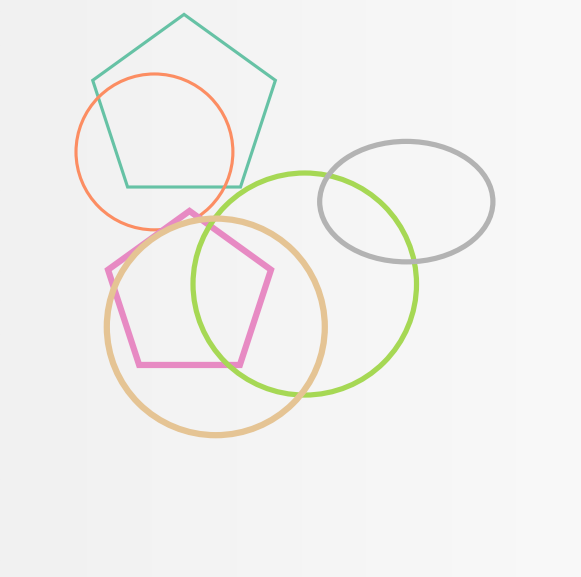[{"shape": "pentagon", "thickness": 1.5, "radius": 0.83, "center": [0.317, 0.809]}, {"shape": "circle", "thickness": 1.5, "radius": 0.67, "center": [0.266, 0.736]}, {"shape": "pentagon", "thickness": 3, "radius": 0.74, "center": [0.326, 0.486]}, {"shape": "circle", "thickness": 2.5, "radius": 0.96, "center": [0.524, 0.507]}, {"shape": "circle", "thickness": 3, "radius": 0.94, "center": [0.371, 0.433]}, {"shape": "oval", "thickness": 2.5, "radius": 0.75, "center": [0.699, 0.65]}]